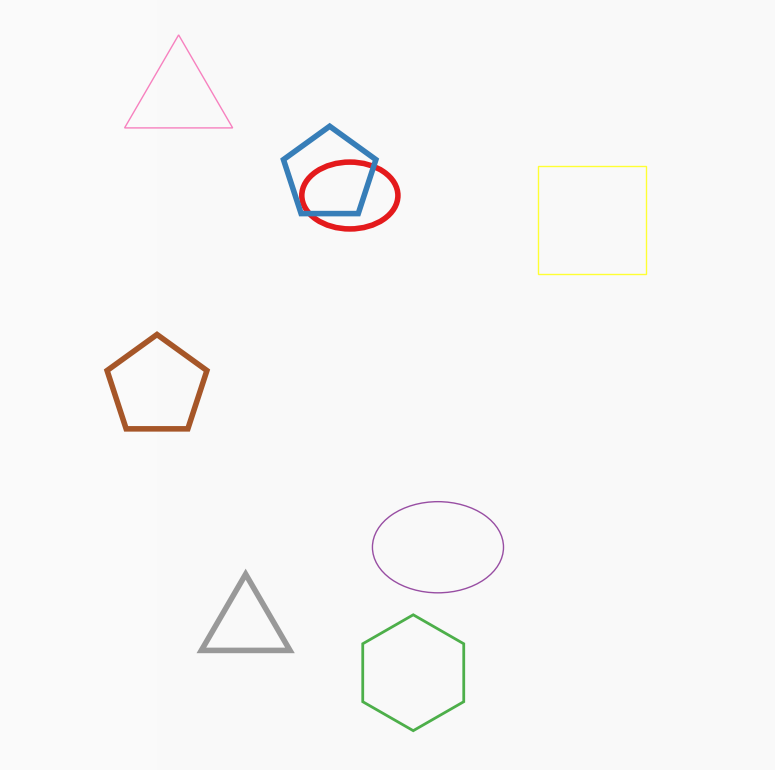[{"shape": "oval", "thickness": 2, "radius": 0.31, "center": [0.451, 0.746]}, {"shape": "pentagon", "thickness": 2, "radius": 0.31, "center": [0.425, 0.773]}, {"shape": "hexagon", "thickness": 1, "radius": 0.38, "center": [0.533, 0.126]}, {"shape": "oval", "thickness": 0.5, "radius": 0.42, "center": [0.565, 0.289]}, {"shape": "square", "thickness": 0.5, "radius": 0.35, "center": [0.764, 0.714]}, {"shape": "pentagon", "thickness": 2, "radius": 0.34, "center": [0.203, 0.498]}, {"shape": "triangle", "thickness": 0.5, "radius": 0.4, "center": [0.23, 0.874]}, {"shape": "triangle", "thickness": 2, "radius": 0.33, "center": [0.317, 0.188]}]